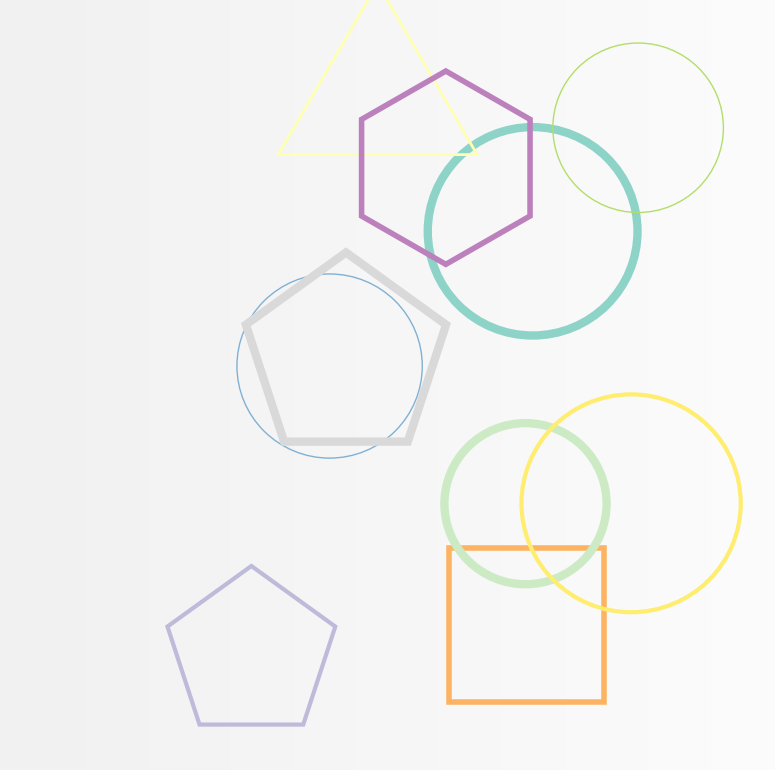[{"shape": "circle", "thickness": 3, "radius": 0.68, "center": [0.687, 0.7]}, {"shape": "triangle", "thickness": 1, "radius": 0.74, "center": [0.487, 0.873]}, {"shape": "pentagon", "thickness": 1.5, "radius": 0.57, "center": [0.324, 0.151]}, {"shape": "circle", "thickness": 0.5, "radius": 0.6, "center": [0.425, 0.525]}, {"shape": "square", "thickness": 2, "radius": 0.5, "center": [0.679, 0.188]}, {"shape": "circle", "thickness": 0.5, "radius": 0.55, "center": [0.823, 0.834]}, {"shape": "pentagon", "thickness": 3, "radius": 0.68, "center": [0.446, 0.536]}, {"shape": "hexagon", "thickness": 2, "radius": 0.63, "center": [0.575, 0.782]}, {"shape": "circle", "thickness": 3, "radius": 0.52, "center": [0.678, 0.346]}, {"shape": "circle", "thickness": 1.5, "radius": 0.71, "center": [0.814, 0.346]}]